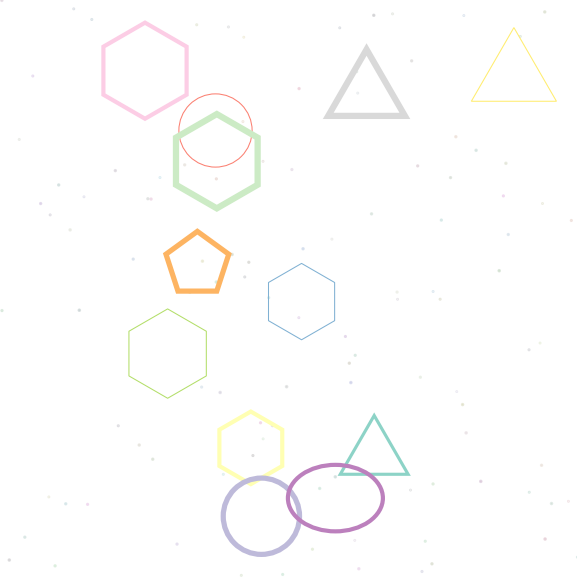[{"shape": "triangle", "thickness": 1.5, "radius": 0.34, "center": [0.648, 0.212]}, {"shape": "hexagon", "thickness": 2, "radius": 0.31, "center": [0.434, 0.224]}, {"shape": "circle", "thickness": 2.5, "radius": 0.33, "center": [0.453, 0.105]}, {"shape": "circle", "thickness": 0.5, "radius": 0.32, "center": [0.373, 0.773]}, {"shape": "hexagon", "thickness": 0.5, "radius": 0.33, "center": [0.522, 0.477]}, {"shape": "pentagon", "thickness": 2.5, "radius": 0.29, "center": [0.342, 0.541]}, {"shape": "hexagon", "thickness": 0.5, "radius": 0.39, "center": [0.29, 0.387]}, {"shape": "hexagon", "thickness": 2, "radius": 0.42, "center": [0.251, 0.877]}, {"shape": "triangle", "thickness": 3, "radius": 0.38, "center": [0.635, 0.837]}, {"shape": "oval", "thickness": 2, "radius": 0.41, "center": [0.581, 0.137]}, {"shape": "hexagon", "thickness": 3, "radius": 0.41, "center": [0.375, 0.72]}, {"shape": "triangle", "thickness": 0.5, "radius": 0.43, "center": [0.89, 0.866]}]